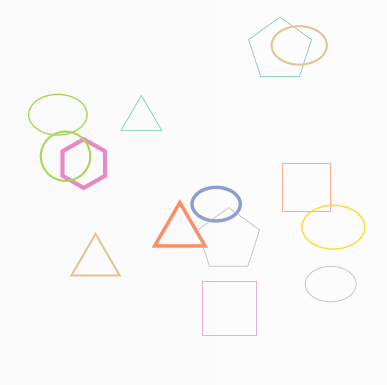[{"shape": "triangle", "thickness": 0.5, "radius": 0.3, "center": [0.365, 0.691]}, {"shape": "pentagon", "thickness": 0.5, "radius": 0.43, "center": [0.723, 0.871]}, {"shape": "square", "thickness": 0.5, "radius": 0.31, "center": [0.79, 0.515]}, {"shape": "triangle", "thickness": 2.5, "radius": 0.38, "center": [0.464, 0.399]}, {"shape": "oval", "thickness": 2.5, "radius": 0.31, "center": [0.558, 0.47]}, {"shape": "square", "thickness": 0.5, "radius": 0.35, "center": [0.59, 0.201]}, {"shape": "hexagon", "thickness": 3, "radius": 0.32, "center": [0.216, 0.575]}, {"shape": "circle", "thickness": 1.5, "radius": 0.32, "center": [0.169, 0.594]}, {"shape": "oval", "thickness": 1, "radius": 0.38, "center": [0.149, 0.702]}, {"shape": "oval", "thickness": 1, "radius": 0.41, "center": [0.86, 0.41]}, {"shape": "oval", "thickness": 1.5, "radius": 0.36, "center": [0.772, 0.882]}, {"shape": "triangle", "thickness": 1.5, "radius": 0.36, "center": [0.247, 0.32]}, {"shape": "pentagon", "thickness": 0.5, "radius": 0.42, "center": [0.59, 0.377]}, {"shape": "oval", "thickness": 0.5, "radius": 0.33, "center": [0.853, 0.262]}]